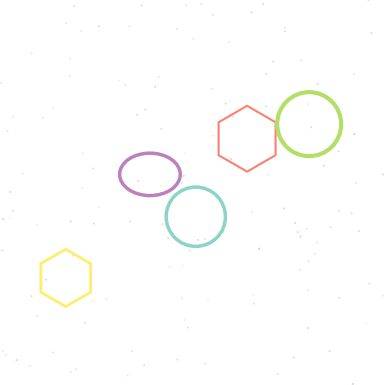[{"shape": "circle", "thickness": 2.5, "radius": 0.38, "center": [0.509, 0.437]}, {"shape": "hexagon", "thickness": 1.5, "radius": 0.43, "center": [0.642, 0.64]}, {"shape": "circle", "thickness": 3, "radius": 0.42, "center": [0.803, 0.677]}, {"shape": "oval", "thickness": 2.5, "radius": 0.39, "center": [0.389, 0.547]}, {"shape": "hexagon", "thickness": 2, "radius": 0.37, "center": [0.171, 0.278]}]